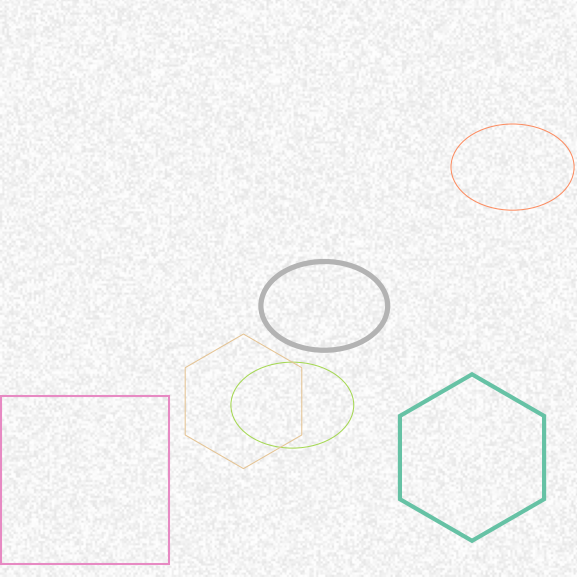[{"shape": "hexagon", "thickness": 2, "radius": 0.72, "center": [0.817, 0.207]}, {"shape": "oval", "thickness": 0.5, "radius": 0.53, "center": [0.888, 0.71]}, {"shape": "square", "thickness": 1, "radius": 0.72, "center": [0.147, 0.168]}, {"shape": "oval", "thickness": 0.5, "radius": 0.53, "center": [0.506, 0.298]}, {"shape": "hexagon", "thickness": 0.5, "radius": 0.58, "center": [0.422, 0.304]}, {"shape": "oval", "thickness": 2.5, "radius": 0.55, "center": [0.562, 0.469]}]